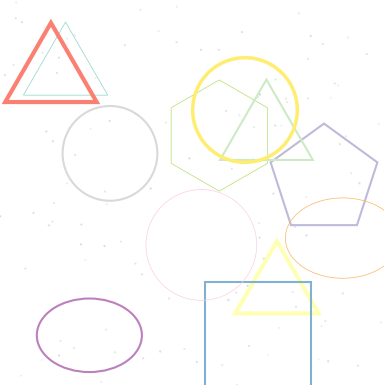[{"shape": "triangle", "thickness": 0.5, "radius": 0.63, "center": [0.17, 0.816]}, {"shape": "triangle", "thickness": 3, "radius": 0.62, "center": [0.719, 0.249]}, {"shape": "pentagon", "thickness": 1.5, "radius": 0.73, "center": [0.842, 0.533]}, {"shape": "triangle", "thickness": 3, "radius": 0.69, "center": [0.132, 0.804]}, {"shape": "square", "thickness": 1.5, "radius": 0.69, "center": [0.671, 0.129]}, {"shape": "oval", "thickness": 0.5, "radius": 0.75, "center": [0.89, 0.382]}, {"shape": "hexagon", "thickness": 0.5, "radius": 0.72, "center": [0.57, 0.648]}, {"shape": "circle", "thickness": 0.5, "radius": 0.72, "center": [0.523, 0.364]}, {"shape": "circle", "thickness": 1.5, "radius": 0.62, "center": [0.286, 0.602]}, {"shape": "oval", "thickness": 1.5, "radius": 0.68, "center": [0.232, 0.129]}, {"shape": "triangle", "thickness": 1.5, "radius": 0.7, "center": [0.692, 0.654]}, {"shape": "circle", "thickness": 2.5, "radius": 0.68, "center": [0.636, 0.714]}]